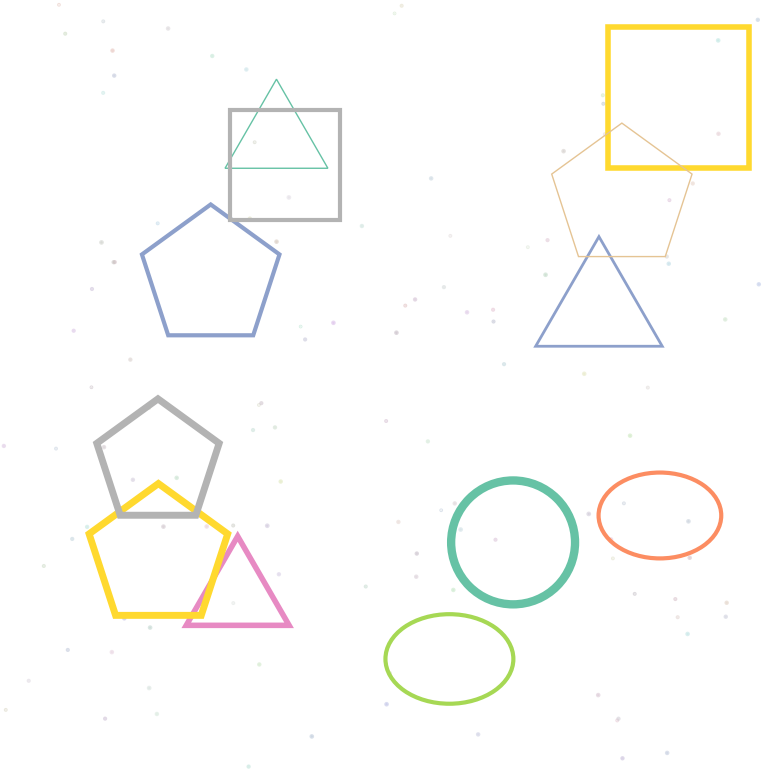[{"shape": "circle", "thickness": 3, "radius": 0.4, "center": [0.666, 0.296]}, {"shape": "triangle", "thickness": 0.5, "radius": 0.39, "center": [0.359, 0.82]}, {"shape": "oval", "thickness": 1.5, "radius": 0.4, "center": [0.857, 0.331]}, {"shape": "pentagon", "thickness": 1.5, "radius": 0.47, "center": [0.274, 0.641]}, {"shape": "triangle", "thickness": 1, "radius": 0.47, "center": [0.778, 0.598]}, {"shape": "triangle", "thickness": 2, "radius": 0.39, "center": [0.309, 0.226]}, {"shape": "oval", "thickness": 1.5, "radius": 0.42, "center": [0.584, 0.144]}, {"shape": "pentagon", "thickness": 2.5, "radius": 0.47, "center": [0.206, 0.277]}, {"shape": "square", "thickness": 2, "radius": 0.46, "center": [0.881, 0.873]}, {"shape": "pentagon", "thickness": 0.5, "radius": 0.48, "center": [0.808, 0.744]}, {"shape": "pentagon", "thickness": 2.5, "radius": 0.42, "center": [0.205, 0.398]}, {"shape": "square", "thickness": 1.5, "radius": 0.36, "center": [0.37, 0.785]}]